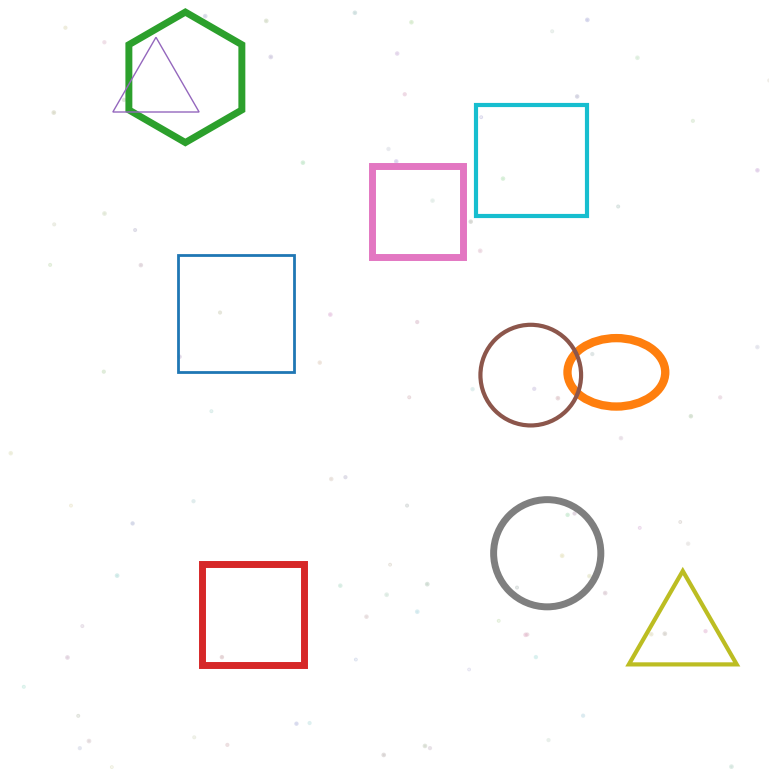[{"shape": "square", "thickness": 1, "radius": 0.38, "center": [0.307, 0.593]}, {"shape": "oval", "thickness": 3, "radius": 0.32, "center": [0.8, 0.516]}, {"shape": "hexagon", "thickness": 2.5, "radius": 0.42, "center": [0.241, 0.9]}, {"shape": "square", "thickness": 2.5, "radius": 0.33, "center": [0.329, 0.202]}, {"shape": "triangle", "thickness": 0.5, "radius": 0.32, "center": [0.203, 0.887]}, {"shape": "circle", "thickness": 1.5, "radius": 0.33, "center": [0.689, 0.513]}, {"shape": "square", "thickness": 2.5, "radius": 0.3, "center": [0.542, 0.726]}, {"shape": "circle", "thickness": 2.5, "radius": 0.35, "center": [0.711, 0.281]}, {"shape": "triangle", "thickness": 1.5, "radius": 0.4, "center": [0.887, 0.178]}, {"shape": "square", "thickness": 1.5, "radius": 0.36, "center": [0.69, 0.792]}]